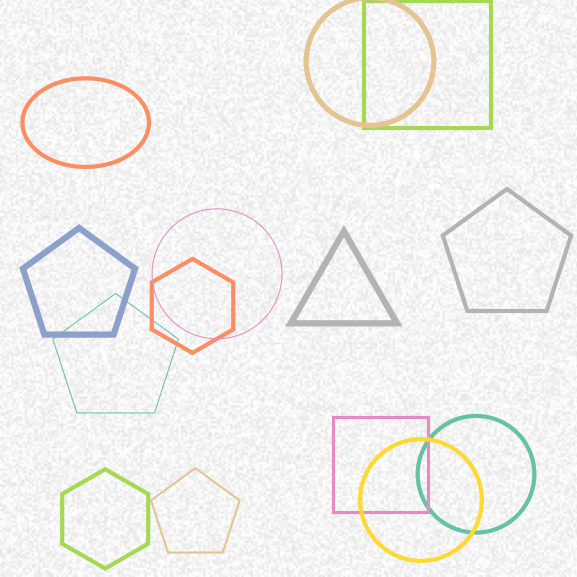[{"shape": "pentagon", "thickness": 0.5, "radius": 0.57, "center": [0.2, 0.377]}, {"shape": "circle", "thickness": 2, "radius": 0.51, "center": [0.824, 0.178]}, {"shape": "oval", "thickness": 2, "radius": 0.55, "center": [0.148, 0.787]}, {"shape": "hexagon", "thickness": 2, "radius": 0.41, "center": [0.333, 0.469]}, {"shape": "pentagon", "thickness": 3, "radius": 0.51, "center": [0.137, 0.502]}, {"shape": "circle", "thickness": 0.5, "radius": 0.56, "center": [0.376, 0.525]}, {"shape": "square", "thickness": 1.5, "radius": 0.41, "center": [0.659, 0.195]}, {"shape": "hexagon", "thickness": 2, "radius": 0.43, "center": [0.182, 0.101]}, {"shape": "square", "thickness": 2, "radius": 0.55, "center": [0.74, 0.888]}, {"shape": "circle", "thickness": 2, "radius": 0.53, "center": [0.729, 0.133]}, {"shape": "circle", "thickness": 2.5, "radius": 0.55, "center": [0.641, 0.893]}, {"shape": "pentagon", "thickness": 1, "radius": 0.4, "center": [0.338, 0.108]}, {"shape": "triangle", "thickness": 3, "radius": 0.53, "center": [0.596, 0.492]}, {"shape": "pentagon", "thickness": 2, "radius": 0.58, "center": [0.878, 0.555]}]